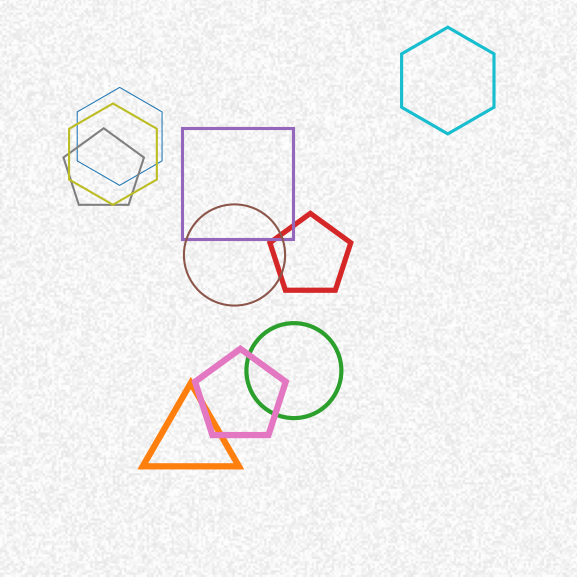[{"shape": "hexagon", "thickness": 0.5, "radius": 0.42, "center": [0.207, 0.763]}, {"shape": "triangle", "thickness": 3, "radius": 0.48, "center": [0.33, 0.24]}, {"shape": "circle", "thickness": 2, "radius": 0.41, "center": [0.509, 0.357]}, {"shape": "pentagon", "thickness": 2.5, "radius": 0.37, "center": [0.537, 0.556]}, {"shape": "square", "thickness": 1.5, "radius": 0.48, "center": [0.411, 0.681]}, {"shape": "circle", "thickness": 1, "radius": 0.44, "center": [0.406, 0.558]}, {"shape": "pentagon", "thickness": 3, "radius": 0.41, "center": [0.416, 0.313]}, {"shape": "pentagon", "thickness": 1, "radius": 0.37, "center": [0.18, 0.704]}, {"shape": "hexagon", "thickness": 1, "radius": 0.44, "center": [0.196, 0.732]}, {"shape": "hexagon", "thickness": 1.5, "radius": 0.46, "center": [0.775, 0.86]}]